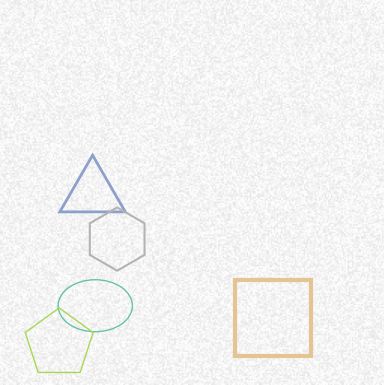[{"shape": "oval", "thickness": 1, "radius": 0.48, "center": [0.247, 0.206]}, {"shape": "triangle", "thickness": 2, "radius": 0.49, "center": [0.24, 0.499]}, {"shape": "pentagon", "thickness": 1, "radius": 0.46, "center": [0.154, 0.108]}, {"shape": "square", "thickness": 3, "radius": 0.49, "center": [0.71, 0.175]}, {"shape": "hexagon", "thickness": 1.5, "radius": 0.41, "center": [0.304, 0.379]}]